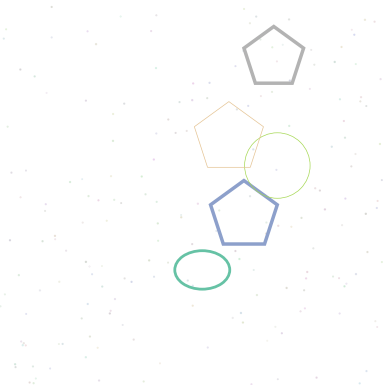[{"shape": "oval", "thickness": 2, "radius": 0.36, "center": [0.525, 0.299]}, {"shape": "pentagon", "thickness": 2.5, "radius": 0.46, "center": [0.634, 0.44]}, {"shape": "circle", "thickness": 0.5, "radius": 0.43, "center": [0.72, 0.57]}, {"shape": "pentagon", "thickness": 0.5, "radius": 0.47, "center": [0.595, 0.642]}, {"shape": "pentagon", "thickness": 2.5, "radius": 0.41, "center": [0.711, 0.85]}]